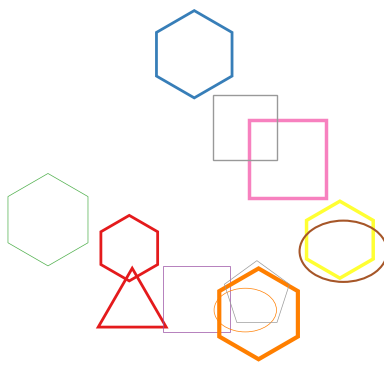[{"shape": "triangle", "thickness": 2, "radius": 0.51, "center": [0.343, 0.201]}, {"shape": "hexagon", "thickness": 2, "radius": 0.43, "center": [0.336, 0.355]}, {"shape": "hexagon", "thickness": 2, "radius": 0.57, "center": [0.505, 0.859]}, {"shape": "hexagon", "thickness": 0.5, "radius": 0.6, "center": [0.125, 0.429]}, {"shape": "square", "thickness": 0.5, "radius": 0.43, "center": [0.51, 0.223]}, {"shape": "oval", "thickness": 0.5, "radius": 0.41, "center": [0.637, 0.195]}, {"shape": "hexagon", "thickness": 3, "radius": 0.59, "center": [0.672, 0.185]}, {"shape": "hexagon", "thickness": 2.5, "radius": 0.5, "center": [0.883, 0.377]}, {"shape": "oval", "thickness": 1.5, "radius": 0.57, "center": [0.892, 0.347]}, {"shape": "square", "thickness": 2.5, "radius": 0.5, "center": [0.746, 0.587]}, {"shape": "square", "thickness": 1, "radius": 0.42, "center": [0.636, 0.669]}, {"shape": "pentagon", "thickness": 0.5, "radius": 0.44, "center": [0.667, 0.234]}]